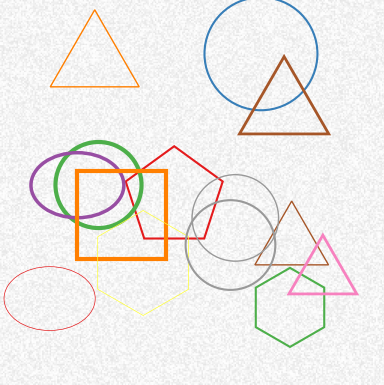[{"shape": "pentagon", "thickness": 1.5, "radius": 0.66, "center": [0.452, 0.488]}, {"shape": "oval", "thickness": 0.5, "radius": 0.59, "center": [0.129, 0.224]}, {"shape": "circle", "thickness": 1.5, "radius": 0.73, "center": [0.678, 0.86]}, {"shape": "circle", "thickness": 3, "radius": 0.56, "center": [0.256, 0.519]}, {"shape": "hexagon", "thickness": 1.5, "radius": 0.51, "center": [0.753, 0.202]}, {"shape": "oval", "thickness": 2.5, "radius": 0.6, "center": [0.201, 0.519]}, {"shape": "square", "thickness": 3, "radius": 0.58, "center": [0.316, 0.442]}, {"shape": "triangle", "thickness": 1, "radius": 0.67, "center": [0.246, 0.841]}, {"shape": "hexagon", "thickness": 0.5, "radius": 0.68, "center": [0.372, 0.317]}, {"shape": "triangle", "thickness": 1, "radius": 0.55, "center": [0.758, 0.367]}, {"shape": "triangle", "thickness": 2, "radius": 0.67, "center": [0.738, 0.719]}, {"shape": "triangle", "thickness": 2, "radius": 0.51, "center": [0.839, 0.287]}, {"shape": "circle", "thickness": 1, "radius": 0.56, "center": [0.611, 0.434]}, {"shape": "circle", "thickness": 1.5, "radius": 0.58, "center": [0.599, 0.364]}]